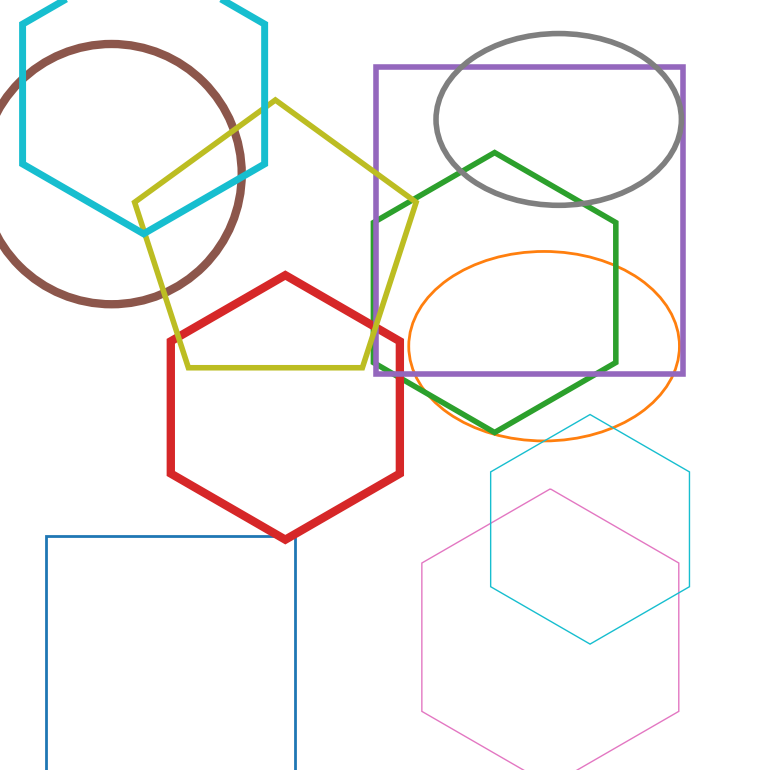[{"shape": "square", "thickness": 1, "radius": 0.81, "center": [0.222, 0.142]}, {"shape": "oval", "thickness": 1, "radius": 0.88, "center": [0.707, 0.55]}, {"shape": "hexagon", "thickness": 2, "radius": 0.91, "center": [0.642, 0.62]}, {"shape": "hexagon", "thickness": 3, "radius": 0.86, "center": [0.371, 0.471]}, {"shape": "square", "thickness": 2, "radius": 1.0, "center": [0.688, 0.713]}, {"shape": "circle", "thickness": 3, "radius": 0.85, "center": [0.145, 0.774]}, {"shape": "hexagon", "thickness": 0.5, "radius": 0.96, "center": [0.715, 0.172]}, {"shape": "oval", "thickness": 2, "radius": 0.8, "center": [0.726, 0.845]}, {"shape": "pentagon", "thickness": 2, "radius": 0.96, "center": [0.358, 0.678]}, {"shape": "hexagon", "thickness": 0.5, "radius": 0.75, "center": [0.766, 0.313]}, {"shape": "hexagon", "thickness": 2.5, "radius": 0.91, "center": [0.187, 0.878]}]